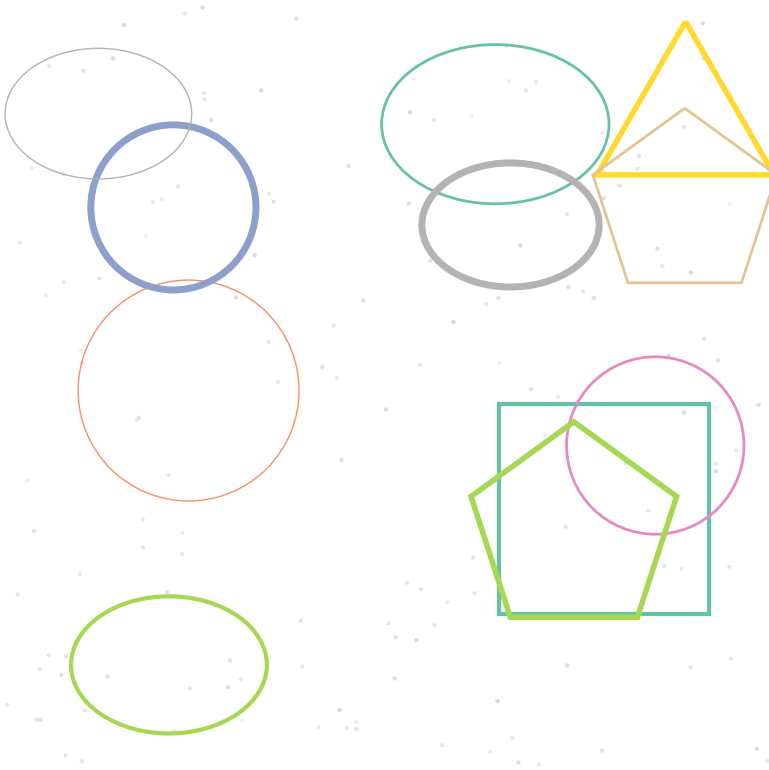[{"shape": "oval", "thickness": 1, "radius": 0.74, "center": [0.643, 0.839]}, {"shape": "square", "thickness": 1.5, "radius": 0.68, "center": [0.785, 0.339]}, {"shape": "circle", "thickness": 0.5, "radius": 0.72, "center": [0.245, 0.493]}, {"shape": "circle", "thickness": 2.5, "radius": 0.54, "center": [0.225, 0.731]}, {"shape": "circle", "thickness": 1, "radius": 0.58, "center": [0.851, 0.421]}, {"shape": "pentagon", "thickness": 2, "radius": 0.7, "center": [0.745, 0.312]}, {"shape": "oval", "thickness": 1.5, "radius": 0.64, "center": [0.219, 0.136]}, {"shape": "triangle", "thickness": 2, "radius": 0.66, "center": [0.89, 0.839]}, {"shape": "pentagon", "thickness": 1, "radius": 0.63, "center": [0.889, 0.734]}, {"shape": "oval", "thickness": 0.5, "radius": 0.61, "center": [0.128, 0.852]}, {"shape": "oval", "thickness": 2.5, "radius": 0.58, "center": [0.663, 0.708]}]